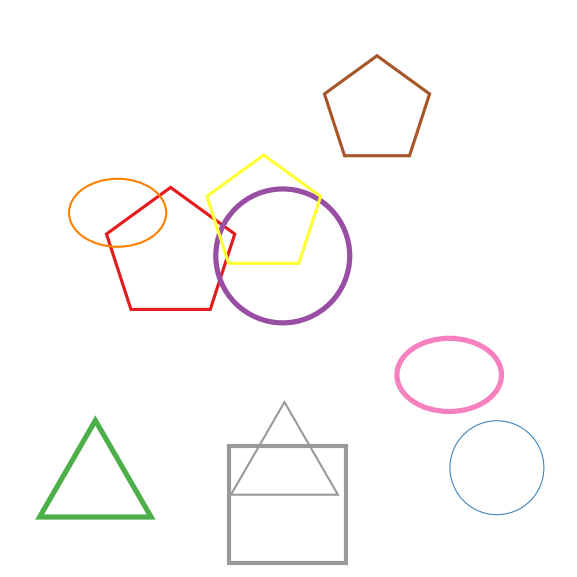[{"shape": "pentagon", "thickness": 1.5, "radius": 0.58, "center": [0.295, 0.558]}, {"shape": "circle", "thickness": 0.5, "radius": 0.41, "center": [0.86, 0.189]}, {"shape": "triangle", "thickness": 2.5, "radius": 0.56, "center": [0.165, 0.16]}, {"shape": "circle", "thickness": 2.5, "radius": 0.58, "center": [0.49, 0.556]}, {"shape": "oval", "thickness": 1, "radius": 0.42, "center": [0.204, 0.631]}, {"shape": "pentagon", "thickness": 1.5, "radius": 0.52, "center": [0.457, 0.627]}, {"shape": "pentagon", "thickness": 1.5, "radius": 0.48, "center": [0.653, 0.807]}, {"shape": "oval", "thickness": 2.5, "radius": 0.45, "center": [0.778, 0.35]}, {"shape": "square", "thickness": 2, "radius": 0.51, "center": [0.498, 0.125]}, {"shape": "triangle", "thickness": 1, "radius": 0.53, "center": [0.493, 0.196]}]